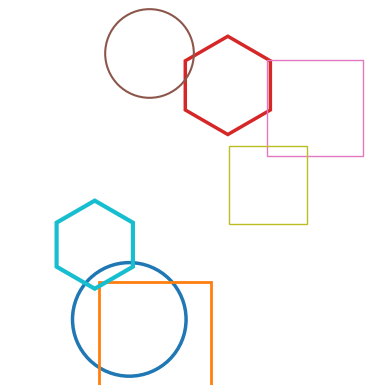[{"shape": "circle", "thickness": 2.5, "radius": 0.74, "center": [0.336, 0.17]}, {"shape": "square", "thickness": 2, "radius": 0.73, "center": [0.403, 0.12]}, {"shape": "hexagon", "thickness": 2.5, "radius": 0.64, "center": [0.592, 0.778]}, {"shape": "circle", "thickness": 1.5, "radius": 0.58, "center": [0.388, 0.861]}, {"shape": "square", "thickness": 1, "radius": 0.62, "center": [0.818, 0.72]}, {"shape": "square", "thickness": 1, "radius": 0.5, "center": [0.695, 0.52]}, {"shape": "hexagon", "thickness": 3, "radius": 0.57, "center": [0.246, 0.364]}]